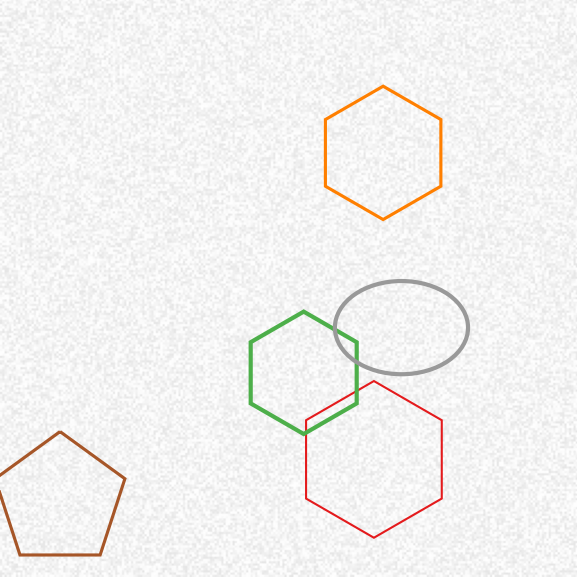[{"shape": "hexagon", "thickness": 1, "radius": 0.68, "center": [0.647, 0.204]}, {"shape": "hexagon", "thickness": 2, "radius": 0.53, "center": [0.526, 0.354]}, {"shape": "hexagon", "thickness": 1.5, "radius": 0.58, "center": [0.663, 0.734]}, {"shape": "pentagon", "thickness": 1.5, "radius": 0.59, "center": [0.104, 0.134]}, {"shape": "oval", "thickness": 2, "radius": 0.58, "center": [0.695, 0.432]}]